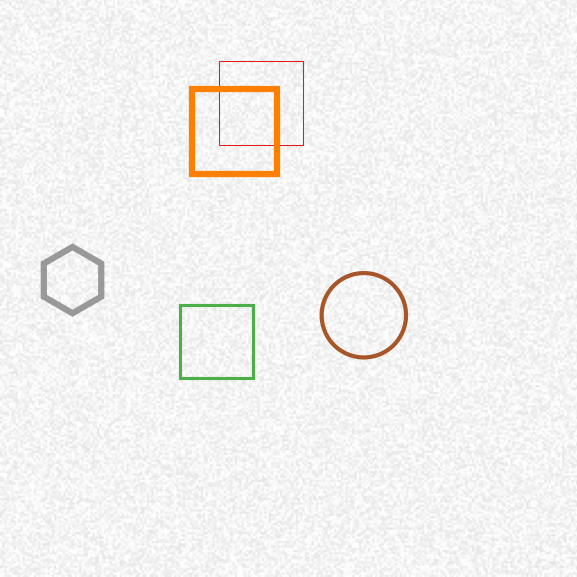[{"shape": "square", "thickness": 0.5, "radius": 0.36, "center": [0.451, 0.821]}, {"shape": "square", "thickness": 1.5, "radius": 0.32, "center": [0.374, 0.408]}, {"shape": "square", "thickness": 3, "radius": 0.37, "center": [0.406, 0.771]}, {"shape": "circle", "thickness": 2, "radius": 0.37, "center": [0.63, 0.453]}, {"shape": "hexagon", "thickness": 3, "radius": 0.29, "center": [0.126, 0.514]}]